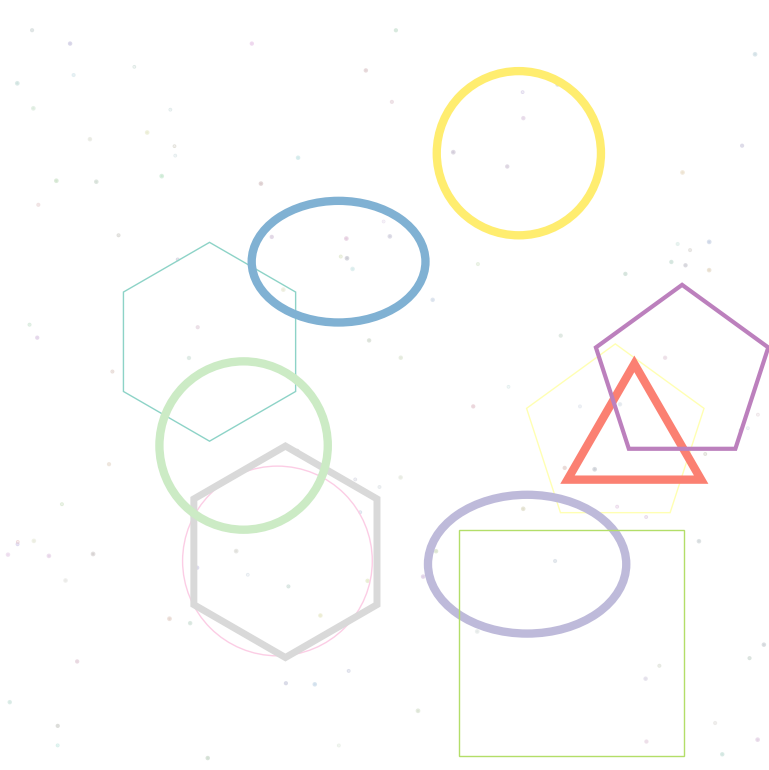[{"shape": "hexagon", "thickness": 0.5, "radius": 0.65, "center": [0.272, 0.556]}, {"shape": "pentagon", "thickness": 0.5, "radius": 0.61, "center": [0.799, 0.432]}, {"shape": "oval", "thickness": 3, "radius": 0.64, "center": [0.685, 0.267]}, {"shape": "triangle", "thickness": 3, "radius": 0.5, "center": [0.824, 0.427]}, {"shape": "oval", "thickness": 3, "radius": 0.56, "center": [0.44, 0.66]}, {"shape": "square", "thickness": 0.5, "radius": 0.73, "center": [0.742, 0.165]}, {"shape": "circle", "thickness": 0.5, "radius": 0.62, "center": [0.36, 0.271]}, {"shape": "hexagon", "thickness": 2.5, "radius": 0.69, "center": [0.371, 0.283]}, {"shape": "pentagon", "thickness": 1.5, "radius": 0.59, "center": [0.886, 0.512]}, {"shape": "circle", "thickness": 3, "radius": 0.55, "center": [0.316, 0.421]}, {"shape": "circle", "thickness": 3, "radius": 0.53, "center": [0.674, 0.801]}]